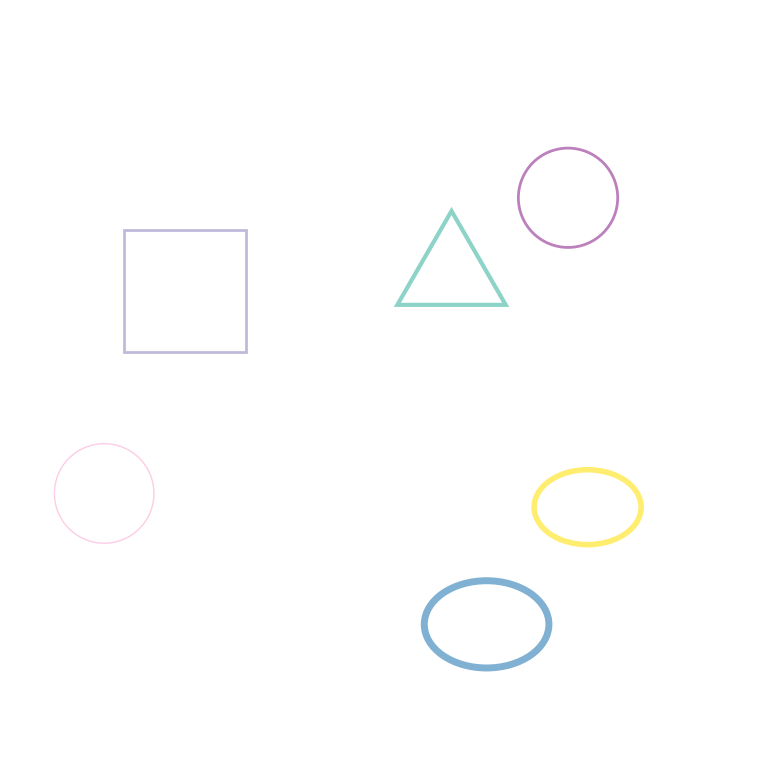[{"shape": "triangle", "thickness": 1.5, "radius": 0.41, "center": [0.586, 0.645]}, {"shape": "square", "thickness": 1, "radius": 0.39, "center": [0.24, 0.622]}, {"shape": "oval", "thickness": 2.5, "radius": 0.4, "center": [0.632, 0.189]}, {"shape": "circle", "thickness": 0.5, "radius": 0.32, "center": [0.135, 0.359]}, {"shape": "circle", "thickness": 1, "radius": 0.32, "center": [0.738, 0.743]}, {"shape": "oval", "thickness": 2, "radius": 0.35, "center": [0.763, 0.341]}]